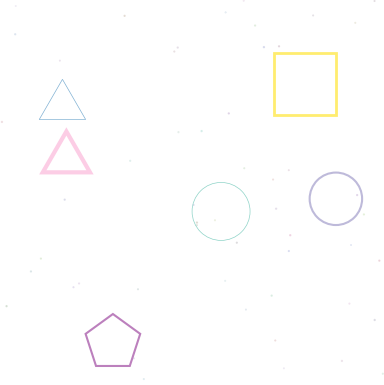[{"shape": "circle", "thickness": 0.5, "radius": 0.38, "center": [0.574, 0.451]}, {"shape": "circle", "thickness": 1.5, "radius": 0.34, "center": [0.872, 0.484]}, {"shape": "triangle", "thickness": 0.5, "radius": 0.35, "center": [0.162, 0.724]}, {"shape": "triangle", "thickness": 3, "radius": 0.35, "center": [0.172, 0.588]}, {"shape": "pentagon", "thickness": 1.5, "radius": 0.37, "center": [0.293, 0.11]}, {"shape": "square", "thickness": 2, "radius": 0.4, "center": [0.791, 0.781]}]